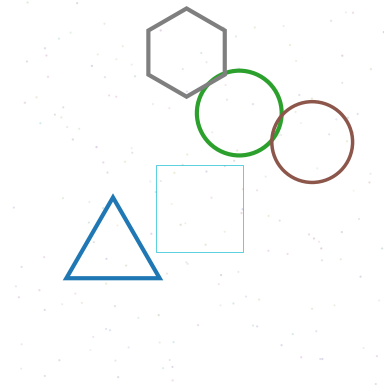[{"shape": "triangle", "thickness": 3, "radius": 0.7, "center": [0.293, 0.347]}, {"shape": "circle", "thickness": 3, "radius": 0.55, "center": [0.621, 0.706]}, {"shape": "circle", "thickness": 2.5, "radius": 0.52, "center": [0.811, 0.631]}, {"shape": "hexagon", "thickness": 3, "radius": 0.57, "center": [0.485, 0.863]}, {"shape": "square", "thickness": 0.5, "radius": 0.56, "center": [0.517, 0.458]}]